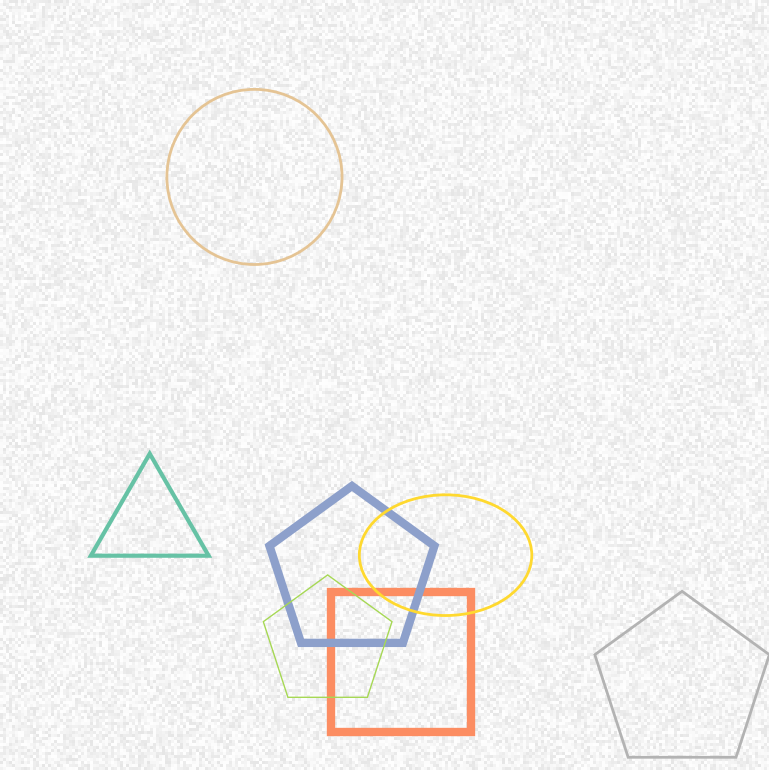[{"shape": "triangle", "thickness": 1.5, "radius": 0.44, "center": [0.194, 0.322]}, {"shape": "square", "thickness": 3, "radius": 0.46, "center": [0.521, 0.141]}, {"shape": "pentagon", "thickness": 3, "radius": 0.56, "center": [0.457, 0.256]}, {"shape": "pentagon", "thickness": 0.5, "radius": 0.44, "center": [0.426, 0.165]}, {"shape": "oval", "thickness": 1, "radius": 0.56, "center": [0.579, 0.279]}, {"shape": "circle", "thickness": 1, "radius": 0.57, "center": [0.33, 0.77]}, {"shape": "pentagon", "thickness": 1, "radius": 0.6, "center": [0.886, 0.113]}]